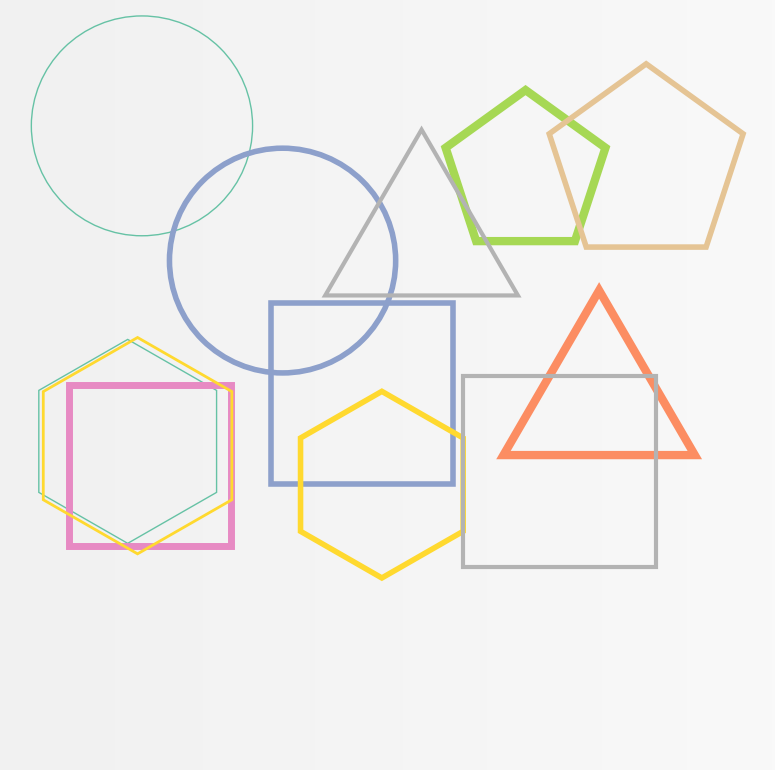[{"shape": "circle", "thickness": 0.5, "radius": 0.71, "center": [0.183, 0.837]}, {"shape": "hexagon", "thickness": 0.5, "radius": 0.66, "center": [0.165, 0.427]}, {"shape": "triangle", "thickness": 3, "radius": 0.71, "center": [0.773, 0.48]}, {"shape": "circle", "thickness": 2, "radius": 0.73, "center": [0.365, 0.662]}, {"shape": "square", "thickness": 2, "radius": 0.59, "center": [0.467, 0.489]}, {"shape": "square", "thickness": 2.5, "radius": 0.52, "center": [0.194, 0.396]}, {"shape": "pentagon", "thickness": 3, "radius": 0.54, "center": [0.678, 0.775]}, {"shape": "hexagon", "thickness": 2, "radius": 0.61, "center": [0.493, 0.371]}, {"shape": "hexagon", "thickness": 1, "radius": 0.7, "center": [0.178, 0.421]}, {"shape": "pentagon", "thickness": 2, "radius": 0.66, "center": [0.834, 0.786]}, {"shape": "square", "thickness": 1.5, "radius": 0.62, "center": [0.722, 0.388]}, {"shape": "triangle", "thickness": 1.5, "radius": 0.72, "center": [0.544, 0.688]}]